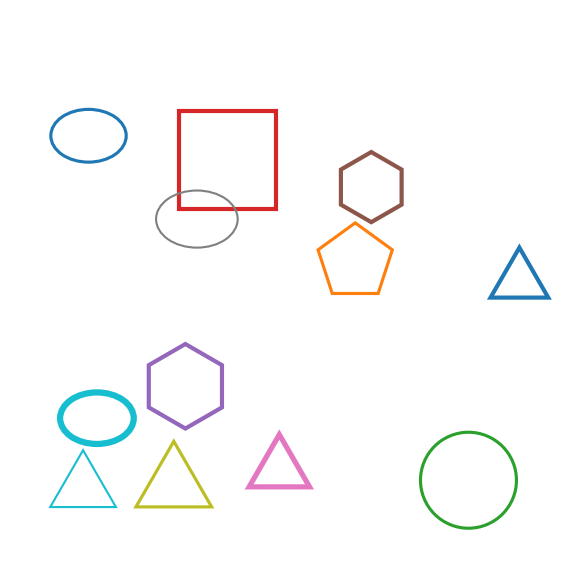[{"shape": "triangle", "thickness": 2, "radius": 0.29, "center": [0.899, 0.513]}, {"shape": "oval", "thickness": 1.5, "radius": 0.33, "center": [0.153, 0.764]}, {"shape": "pentagon", "thickness": 1.5, "radius": 0.34, "center": [0.615, 0.546]}, {"shape": "circle", "thickness": 1.5, "radius": 0.42, "center": [0.811, 0.168]}, {"shape": "square", "thickness": 2, "radius": 0.42, "center": [0.394, 0.722]}, {"shape": "hexagon", "thickness": 2, "radius": 0.37, "center": [0.321, 0.33]}, {"shape": "hexagon", "thickness": 2, "radius": 0.3, "center": [0.643, 0.675]}, {"shape": "triangle", "thickness": 2.5, "radius": 0.3, "center": [0.484, 0.186]}, {"shape": "oval", "thickness": 1, "radius": 0.35, "center": [0.341, 0.62]}, {"shape": "triangle", "thickness": 1.5, "radius": 0.38, "center": [0.301, 0.159]}, {"shape": "triangle", "thickness": 1, "radius": 0.33, "center": [0.144, 0.154]}, {"shape": "oval", "thickness": 3, "radius": 0.32, "center": [0.168, 0.275]}]